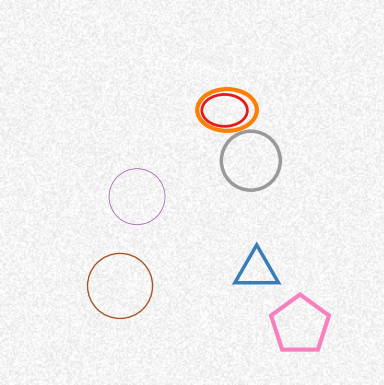[{"shape": "oval", "thickness": 2, "radius": 0.3, "center": [0.583, 0.713]}, {"shape": "triangle", "thickness": 2.5, "radius": 0.33, "center": [0.667, 0.298]}, {"shape": "circle", "thickness": 0.5, "radius": 0.36, "center": [0.356, 0.489]}, {"shape": "oval", "thickness": 3, "radius": 0.39, "center": [0.59, 0.714]}, {"shape": "circle", "thickness": 1, "radius": 0.42, "center": [0.312, 0.257]}, {"shape": "pentagon", "thickness": 3, "radius": 0.4, "center": [0.779, 0.156]}, {"shape": "circle", "thickness": 2.5, "radius": 0.38, "center": [0.652, 0.583]}]